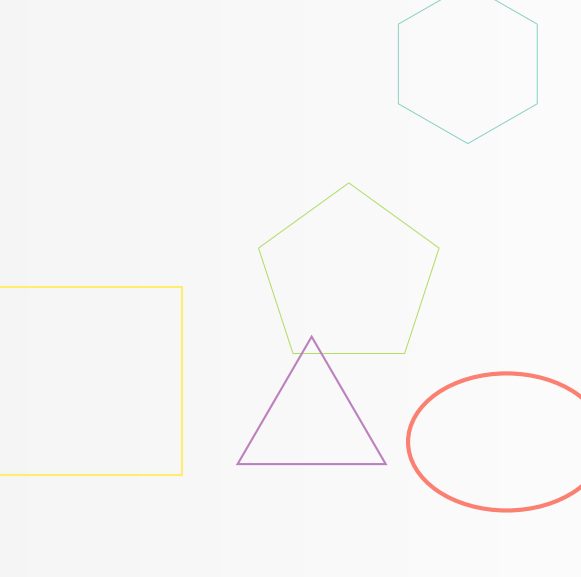[{"shape": "hexagon", "thickness": 0.5, "radius": 0.69, "center": [0.805, 0.888]}, {"shape": "oval", "thickness": 2, "radius": 0.85, "center": [0.872, 0.234]}, {"shape": "pentagon", "thickness": 0.5, "radius": 0.82, "center": [0.6, 0.519]}, {"shape": "triangle", "thickness": 1, "radius": 0.74, "center": [0.536, 0.269]}, {"shape": "square", "thickness": 1, "radius": 0.81, "center": [0.151, 0.34]}]